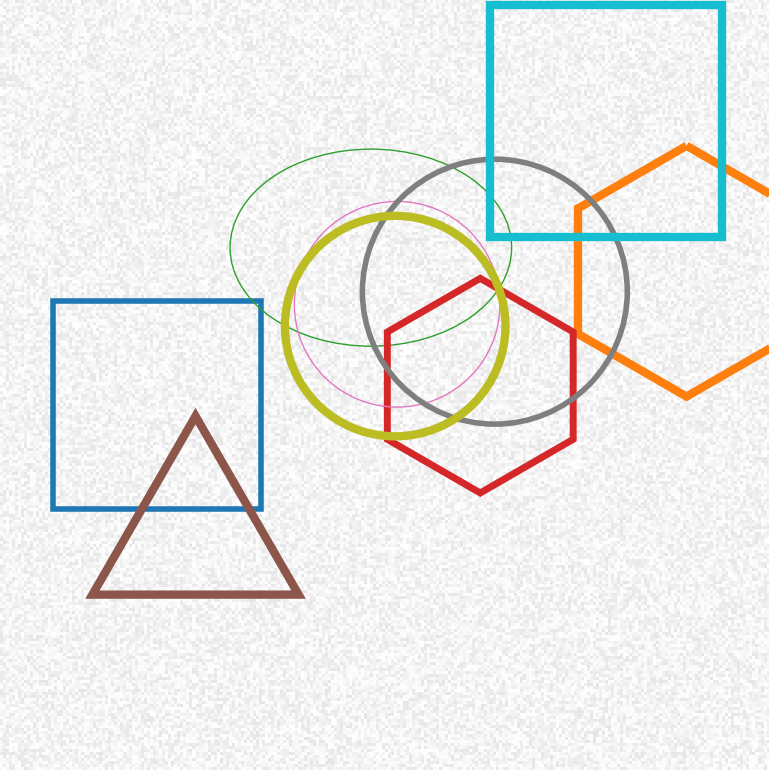[{"shape": "square", "thickness": 2, "radius": 0.68, "center": [0.204, 0.474]}, {"shape": "hexagon", "thickness": 3, "radius": 0.81, "center": [0.892, 0.648]}, {"shape": "oval", "thickness": 0.5, "radius": 0.91, "center": [0.482, 0.678]}, {"shape": "hexagon", "thickness": 2.5, "radius": 0.7, "center": [0.624, 0.499]}, {"shape": "triangle", "thickness": 3, "radius": 0.77, "center": [0.254, 0.305]}, {"shape": "circle", "thickness": 0.5, "radius": 0.67, "center": [0.516, 0.605]}, {"shape": "circle", "thickness": 2, "radius": 0.86, "center": [0.643, 0.621]}, {"shape": "circle", "thickness": 3, "radius": 0.72, "center": [0.513, 0.577]}, {"shape": "square", "thickness": 3, "radius": 0.75, "center": [0.787, 0.842]}]